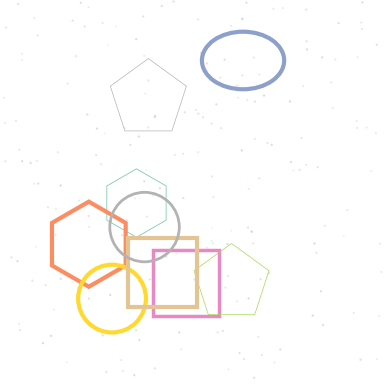[{"shape": "hexagon", "thickness": 0.5, "radius": 0.44, "center": [0.354, 0.473]}, {"shape": "hexagon", "thickness": 3, "radius": 0.55, "center": [0.231, 0.366]}, {"shape": "oval", "thickness": 3, "radius": 0.53, "center": [0.631, 0.843]}, {"shape": "square", "thickness": 2.5, "radius": 0.43, "center": [0.482, 0.264]}, {"shape": "pentagon", "thickness": 0.5, "radius": 0.51, "center": [0.601, 0.265]}, {"shape": "circle", "thickness": 3, "radius": 0.44, "center": [0.291, 0.225]}, {"shape": "square", "thickness": 3, "radius": 0.45, "center": [0.423, 0.292]}, {"shape": "circle", "thickness": 2, "radius": 0.45, "center": [0.375, 0.41]}, {"shape": "pentagon", "thickness": 0.5, "radius": 0.52, "center": [0.385, 0.744]}]